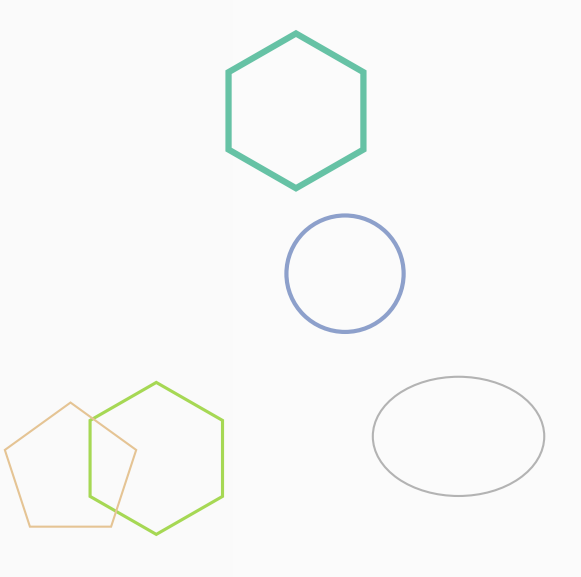[{"shape": "hexagon", "thickness": 3, "radius": 0.67, "center": [0.509, 0.807]}, {"shape": "circle", "thickness": 2, "radius": 0.5, "center": [0.594, 0.525]}, {"shape": "hexagon", "thickness": 1.5, "radius": 0.66, "center": [0.269, 0.205]}, {"shape": "pentagon", "thickness": 1, "radius": 0.59, "center": [0.121, 0.183]}, {"shape": "oval", "thickness": 1, "radius": 0.74, "center": [0.789, 0.244]}]